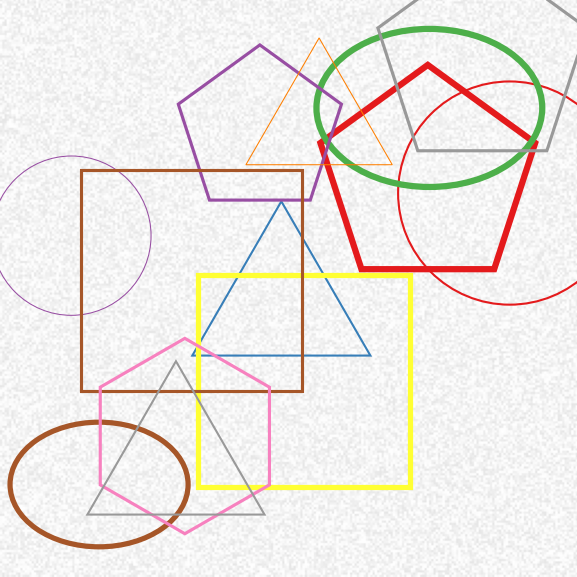[{"shape": "circle", "thickness": 1, "radius": 0.97, "center": [0.883, 0.665]}, {"shape": "pentagon", "thickness": 3, "radius": 0.98, "center": [0.741, 0.691]}, {"shape": "triangle", "thickness": 1, "radius": 0.89, "center": [0.487, 0.472]}, {"shape": "oval", "thickness": 3, "radius": 0.98, "center": [0.743, 0.812]}, {"shape": "circle", "thickness": 0.5, "radius": 0.69, "center": [0.124, 0.591]}, {"shape": "pentagon", "thickness": 1.5, "radius": 0.74, "center": [0.45, 0.773]}, {"shape": "triangle", "thickness": 0.5, "radius": 0.73, "center": [0.553, 0.787]}, {"shape": "square", "thickness": 2.5, "radius": 0.92, "center": [0.527, 0.34]}, {"shape": "square", "thickness": 1.5, "radius": 0.95, "center": [0.332, 0.513]}, {"shape": "oval", "thickness": 2.5, "radius": 0.77, "center": [0.172, 0.16]}, {"shape": "hexagon", "thickness": 1.5, "radius": 0.85, "center": [0.32, 0.244]}, {"shape": "triangle", "thickness": 1, "radius": 0.89, "center": [0.305, 0.197]}, {"shape": "pentagon", "thickness": 1.5, "radius": 0.95, "center": [0.835, 0.892]}]